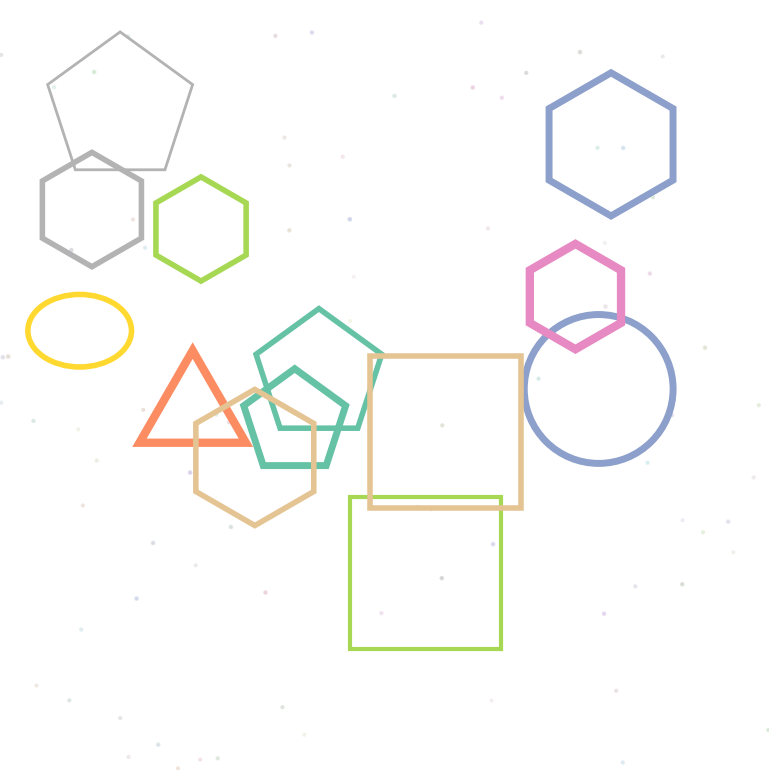[{"shape": "pentagon", "thickness": 2.5, "radius": 0.35, "center": [0.383, 0.452]}, {"shape": "pentagon", "thickness": 2, "radius": 0.43, "center": [0.414, 0.513]}, {"shape": "triangle", "thickness": 3, "radius": 0.4, "center": [0.25, 0.465]}, {"shape": "hexagon", "thickness": 2.5, "radius": 0.46, "center": [0.794, 0.813]}, {"shape": "circle", "thickness": 2.5, "radius": 0.48, "center": [0.778, 0.495]}, {"shape": "hexagon", "thickness": 3, "radius": 0.34, "center": [0.747, 0.615]}, {"shape": "hexagon", "thickness": 2, "radius": 0.34, "center": [0.261, 0.703]}, {"shape": "square", "thickness": 1.5, "radius": 0.49, "center": [0.553, 0.256]}, {"shape": "oval", "thickness": 2, "radius": 0.34, "center": [0.103, 0.571]}, {"shape": "square", "thickness": 2, "radius": 0.49, "center": [0.579, 0.439]}, {"shape": "hexagon", "thickness": 2, "radius": 0.44, "center": [0.331, 0.406]}, {"shape": "pentagon", "thickness": 1, "radius": 0.49, "center": [0.156, 0.86]}, {"shape": "hexagon", "thickness": 2, "radius": 0.37, "center": [0.119, 0.728]}]